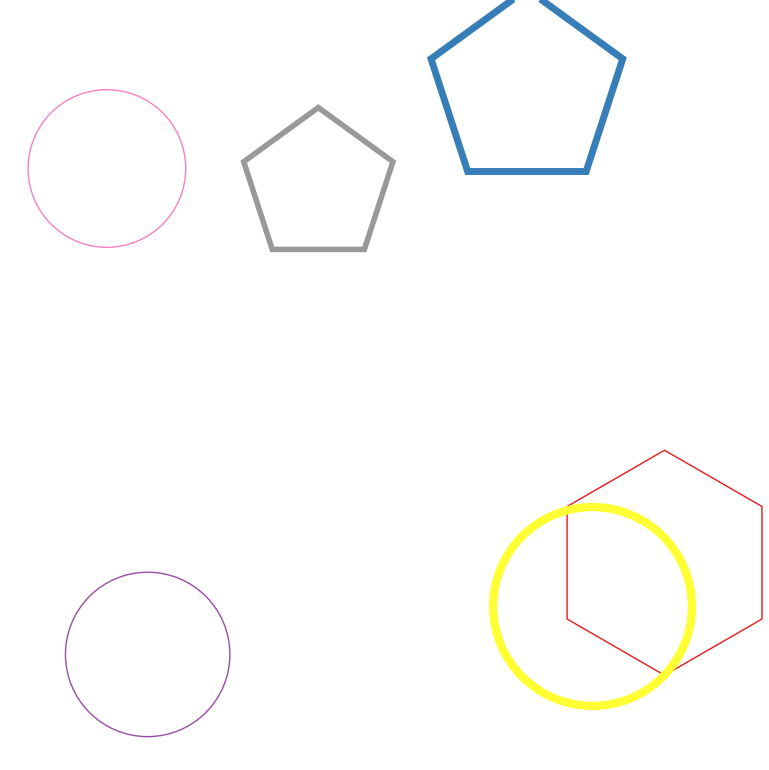[{"shape": "hexagon", "thickness": 0.5, "radius": 0.73, "center": [0.863, 0.269]}, {"shape": "pentagon", "thickness": 2.5, "radius": 0.65, "center": [0.684, 0.883]}, {"shape": "circle", "thickness": 0.5, "radius": 0.53, "center": [0.192, 0.15]}, {"shape": "circle", "thickness": 3, "radius": 0.65, "center": [0.77, 0.212]}, {"shape": "circle", "thickness": 0.5, "radius": 0.51, "center": [0.139, 0.781]}, {"shape": "pentagon", "thickness": 2, "radius": 0.51, "center": [0.413, 0.758]}]